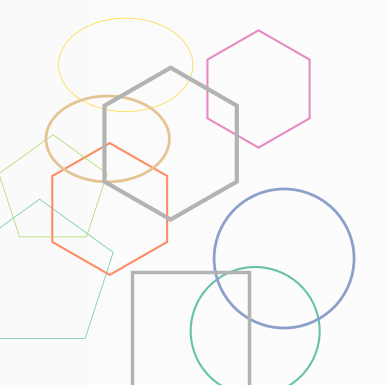[{"shape": "circle", "thickness": 1.5, "radius": 0.83, "center": [0.659, 0.14]}, {"shape": "pentagon", "thickness": 0.5, "radius": 1.0, "center": [0.102, 0.283]}, {"shape": "hexagon", "thickness": 1.5, "radius": 0.86, "center": [0.283, 0.457]}, {"shape": "circle", "thickness": 2, "radius": 0.9, "center": [0.733, 0.329]}, {"shape": "hexagon", "thickness": 1.5, "radius": 0.76, "center": [0.667, 0.769]}, {"shape": "pentagon", "thickness": 0.5, "radius": 0.73, "center": [0.137, 0.503]}, {"shape": "oval", "thickness": 0.5, "radius": 0.87, "center": [0.324, 0.832]}, {"shape": "oval", "thickness": 2, "radius": 0.8, "center": [0.278, 0.639]}, {"shape": "square", "thickness": 2.5, "radius": 0.75, "center": [0.492, 0.144]}, {"shape": "hexagon", "thickness": 3, "radius": 0.99, "center": [0.44, 0.627]}]